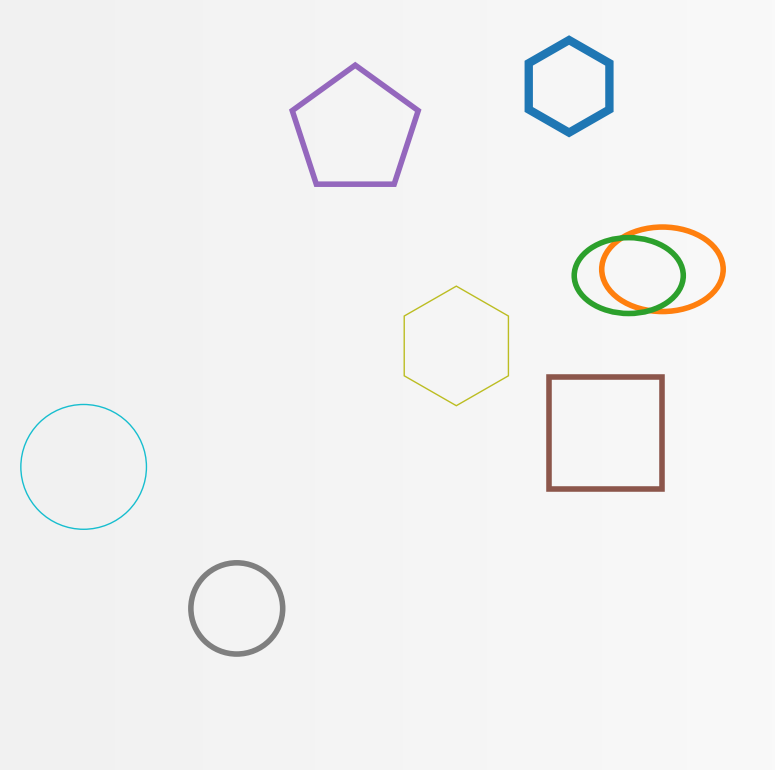[{"shape": "hexagon", "thickness": 3, "radius": 0.3, "center": [0.734, 0.888]}, {"shape": "oval", "thickness": 2, "radius": 0.39, "center": [0.855, 0.65]}, {"shape": "oval", "thickness": 2, "radius": 0.35, "center": [0.811, 0.642]}, {"shape": "pentagon", "thickness": 2, "radius": 0.43, "center": [0.458, 0.83]}, {"shape": "square", "thickness": 2, "radius": 0.36, "center": [0.782, 0.437]}, {"shape": "circle", "thickness": 2, "radius": 0.3, "center": [0.306, 0.21]}, {"shape": "hexagon", "thickness": 0.5, "radius": 0.39, "center": [0.589, 0.551]}, {"shape": "circle", "thickness": 0.5, "radius": 0.41, "center": [0.108, 0.394]}]